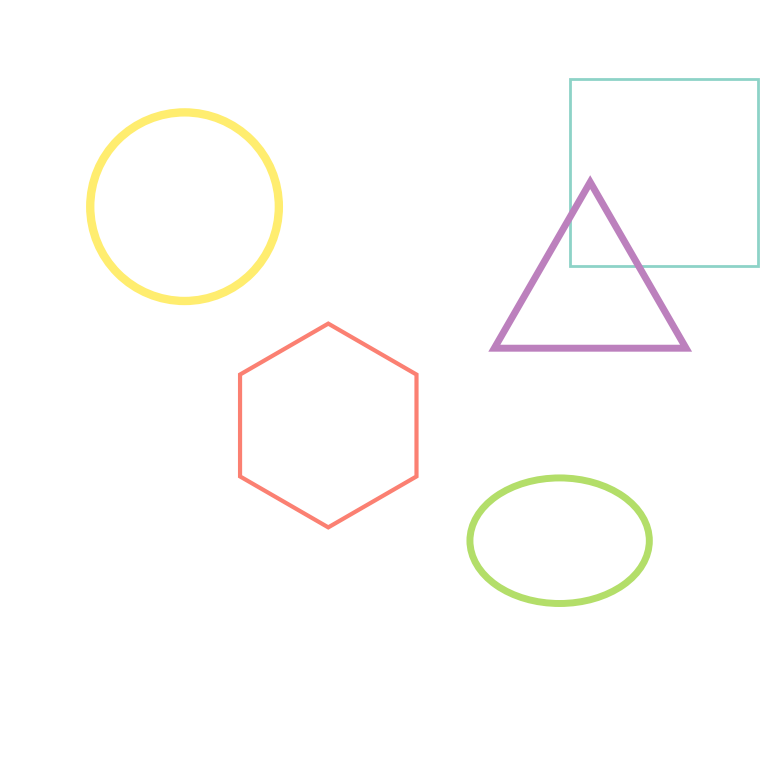[{"shape": "square", "thickness": 1, "radius": 0.61, "center": [0.862, 0.776]}, {"shape": "hexagon", "thickness": 1.5, "radius": 0.66, "center": [0.426, 0.447]}, {"shape": "oval", "thickness": 2.5, "radius": 0.58, "center": [0.727, 0.298]}, {"shape": "triangle", "thickness": 2.5, "radius": 0.72, "center": [0.766, 0.62]}, {"shape": "circle", "thickness": 3, "radius": 0.61, "center": [0.24, 0.732]}]